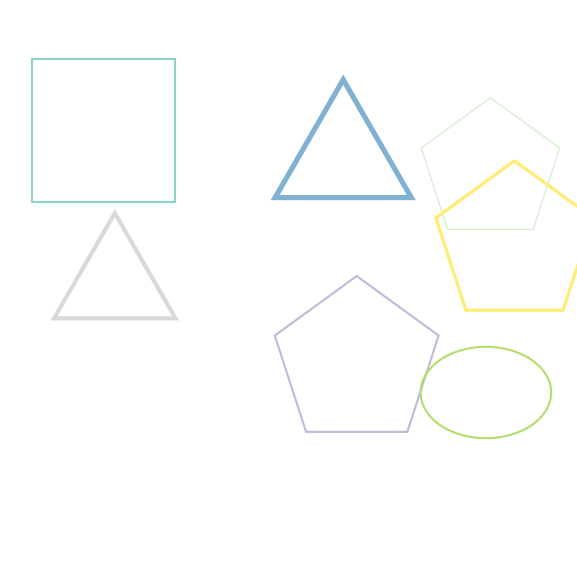[{"shape": "square", "thickness": 1, "radius": 0.62, "center": [0.179, 0.774]}, {"shape": "pentagon", "thickness": 1, "radius": 0.75, "center": [0.618, 0.372]}, {"shape": "triangle", "thickness": 2.5, "radius": 0.68, "center": [0.594, 0.725]}, {"shape": "oval", "thickness": 1, "radius": 0.57, "center": [0.841, 0.319]}, {"shape": "triangle", "thickness": 2, "radius": 0.61, "center": [0.199, 0.509]}, {"shape": "pentagon", "thickness": 0.5, "radius": 0.63, "center": [0.849, 0.704]}, {"shape": "pentagon", "thickness": 1.5, "radius": 0.72, "center": [0.891, 0.578]}]